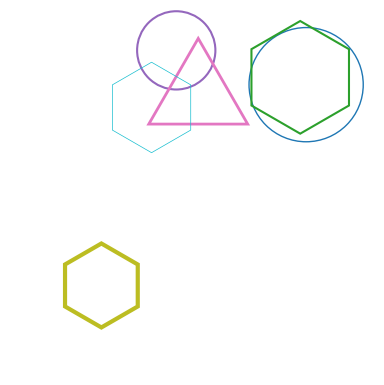[{"shape": "circle", "thickness": 1, "radius": 0.74, "center": [0.795, 0.78]}, {"shape": "hexagon", "thickness": 1.5, "radius": 0.73, "center": [0.78, 0.799]}, {"shape": "circle", "thickness": 1.5, "radius": 0.51, "center": [0.458, 0.869]}, {"shape": "triangle", "thickness": 2, "radius": 0.74, "center": [0.515, 0.752]}, {"shape": "hexagon", "thickness": 3, "radius": 0.55, "center": [0.263, 0.259]}, {"shape": "hexagon", "thickness": 0.5, "radius": 0.59, "center": [0.394, 0.721]}]